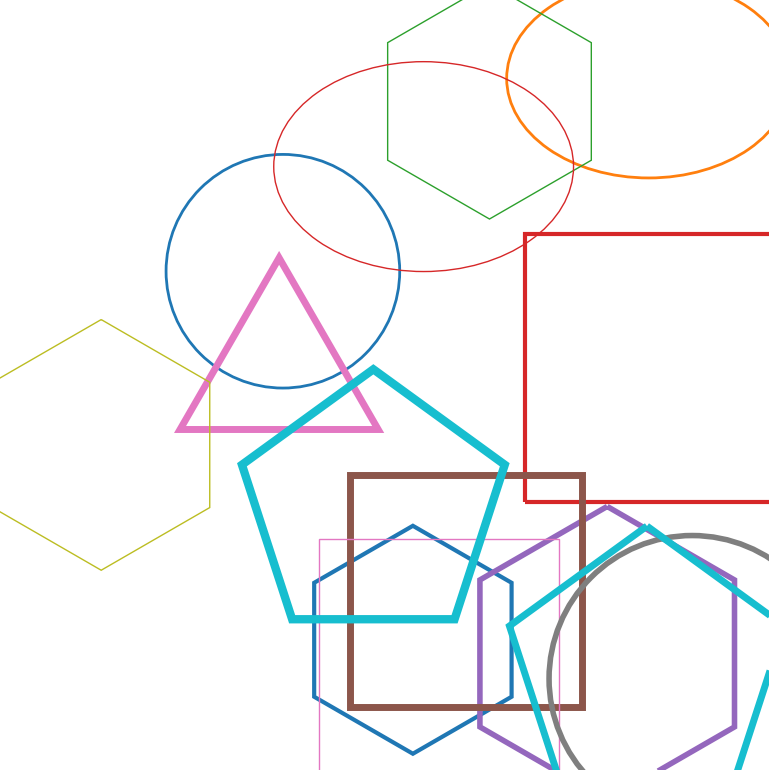[{"shape": "hexagon", "thickness": 1.5, "radius": 0.74, "center": [0.536, 0.169]}, {"shape": "circle", "thickness": 1, "radius": 0.76, "center": [0.367, 0.648]}, {"shape": "oval", "thickness": 1, "radius": 0.92, "center": [0.843, 0.898]}, {"shape": "hexagon", "thickness": 0.5, "radius": 0.76, "center": [0.636, 0.868]}, {"shape": "oval", "thickness": 0.5, "radius": 0.97, "center": [0.55, 0.784]}, {"shape": "square", "thickness": 1.5, "radius": 0.87, "center": [0.855, 0.522]}, {"shape": "hexagon", "thickness": 2, "radius": 0.95, "center": [0.789, 0.151]}, {"shape": "square", "thickness": 2.5, "radius": 0.75, "center": [0.605, 0.233]}, {"shape": "triangle", "thickness": 2.5, "radius": 0.74, "center": [0.362, 0.517]}, {"shape": "square", "thickness": 0.5, "radius": 0.78, "center": [0.57, 0.144]}, {"shape": "circle", "thickness": 2, "radius": 0.93, "center": [0.899, 0.119]}, {"shape": "hexagon", "thickness": 0.5, "radius": 0.81, "center": [0.131, 0.422]}, {"shape": "pentagon", "thickness": 3, "radius": 0.9, "center": [0.485, 0.341]}, {"shape": "pentagon", "thickness": 2.5, "radius": 0.94, "center": [0.84, 0.129]}]